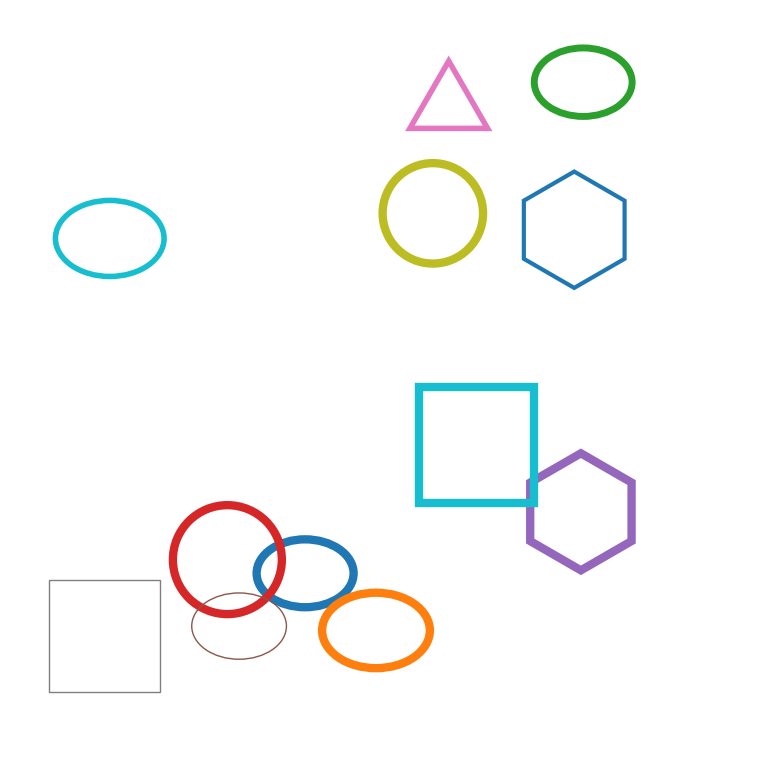[{"shape": "hexagon", "thickness": 1.5, "radius": 0.38, "center": [0.746, 0.702]}, {"shape": "oval", "thickness": 3, "radius": 0.31, "center": [0.396, 0.255]}, {"shape": "oval", "thickness": 3, "radius": 0.35, "center": [0.488, 0.181]}, {"shape": "oval", "thickness": 2.5, "radius": 0.32, "center": [0.757, 0.893]}, {"shape": "circle", "thickness": 3, "radius": 0.35, "center": [0.295, 0.273]}, {"shape": "hexagon", "thickness": 3, "radius": 0.38, "center": [0.754, 0.335]}, {"shape": "oval", "thickness": 0.5, "radius": 0.31, "center": [0.31, 0.187]}, {"shape": "triangle", "thickness": 2, "radius": 0.29, "center": [0.583, 0.862]}, {"shape": "square", "thickness": 0.5, "radius": 0.36, "center": [0.136, 0.174]}, {"shape": "circle", "thickness": 3, "radius": 0.33, "center": [0.562, 0.723]}, {"shape": "square", "thickness": 3, "radius": 0.38, "center": [0.619, 0.422]}, {"shape": "oval", "thickness": 2, "radius": 0.35, "center": [0.143, 0.69]}]